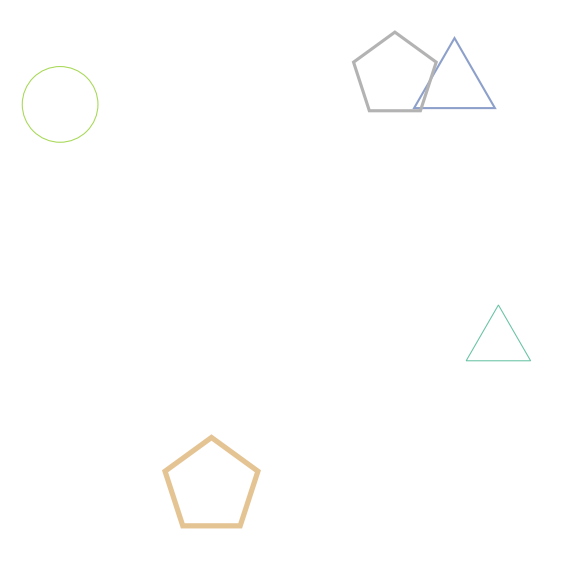[{"shape": "triangle", "thickness": 0.5, "radius": 0.32, "center": [0.863, 0.407]}, {"shape": "triangle", "thickness": 1, "radius": 0.4, "center": [0.787, 0.852]}, {"shape": "circle", "thickness": 0.5, "radius": 0.33, "center": [0.104, 0.818]}, {"shape": "pentagon", "thickness": 2.5, "radius": 0.42, "center": [0.366, 0.157]}, {"shape": "pentagon", "thickness": 1.5, "radius": 0.38, "center": [0.684, 0.868]}]